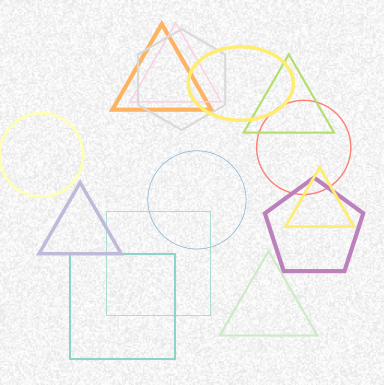[{"shape": "square", "thickness": 0.5, "radius": 0.67, "center": [0.41, 0.316]}, {"shape": "square", "thickness": 1.5, "radius": 0.68, "center": [0.318, 0.204]}, {"shape": "circle", "thickness": 2, "radius": 0.54, "center": [0.107, 0.597]}, {"shape": "triangle", "thickness": 2.5, "radius": 0.62, "center": [0.208, 0.403]}, {"shape": "circle", "thickness": 1, "radius": 0.61, "center": [0.789, 0.617]}, {"shape": "circle", "thickness": 0.5, "radius": 0.64, "center": [0.512, 0.481]}, {"shape": "triangle", "thickness": 3, "radius": 0.74, "center": [0.42, 0.789]}, {"shape": "triangle", "thickness": 1.5, "radius": 0.68, "center": [0.75, 0.723]}, {"shape": "triangle", "thickness": 1, "radius": 0.68, "center": [0.456, 0.804]}, {"shape": "hexagon", "thickness": 1.5, "radius": 0.65, "center": [0.472, 0.793]}, {"shape": "pentagon", "thickness": 3, "radius": 0.67, "center": [0.816, 0.404]}, {"shape": "triangle", "thickness": 1.5, "radius": 0.73, "center": [0.698, 0.202]}, {"shape": "oval", "thickness": 2.5, "radius": 0.68, "center": [0.625, 0.783]}, {"shape": "triangle", "thickness": 2, "radius": 0.51, "center": [0.83, 0.463]}]